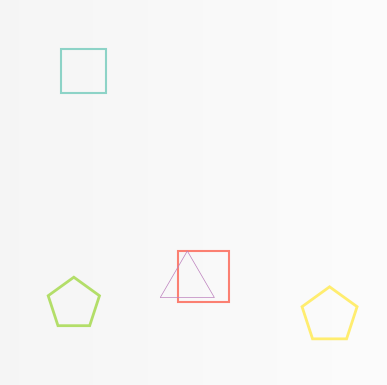[{"shape": "square", "thickness": 1.5, "radius": 0.29, "center": [0.216, 0.816]}, {"shape": "square", "thickness": 1.5, "radius": 0.33, "center": [0.525, 0.282]}, {"shape": "pentagon", "thickness": 2, "radius": 0.35, "center": [0.191, 0.21]}, {"shape": "triangle", "thickness": 0.5, "radius": 0.4, "center": [0.483, 0.267]}, {"shape": "pentagon", "thickness": 2, "radius": 0.37, "center": [0.85, 0.18]}]